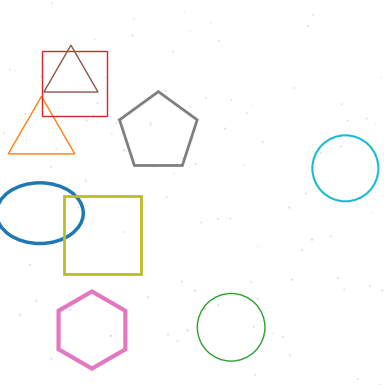[{"shape": "oval", "thickness": 2.5, "radius": 0.56, "center": [0.104, 0.446]}, {"shape": "triangle", "thickness": 1, "radius": 0.5, "center": [0.108, 0.65]}, {"shape": "circle", "thickness": 1, "radius": 0.44, "center": [0.6, 0.15]}, {"shape": "square", "thickness": 1, "radius": 0.42, "center": [0.194, 0.782]}, {"shape": "triangle", "thickness": 1, "radius": 0.41, "center": [0.184, 0.802]}, {"shape": "hexagon", "thickness": 3, "radius": 0.5, "center": [0.239, 0.143]}, {"shape": "pentagon", "thickness": 2, "radius": 0.53, "center": [0.411, 0.656]}, {"shape": "square", "thickness": 2, "radius": 0.5, "center": [0.267, 0.39]}, {"shape": "circle", "thickness": 1.5, "radius": 0.43, "center": [0.897, 0.563]}]